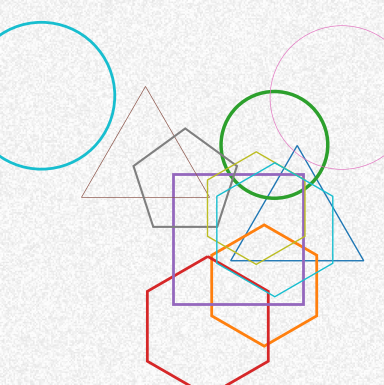[{"shape": "triangle", "thickness": 1, "radius": 1.0, "center": [0.772, 0.423]}, {"shape": "hexagon", "thickness": 2, "radius": 0.79, "center": [0.686, 0.258]}, {"shape": "circle", "thickness": 2.5, "radius": 0.69, "center": [0.713, 0.624]}, {"shape": "hexagon", "thickness": 2, "radius": 0.91, "center": [0.54, 0.152]}, {"shape": "square", "thickness": 2, "radius": 0.84, "center": [0.617, 0.38]}, {"shape": "triangle", "thickness": 0.5, "radius": 0.96, "center": [0.378, 0.583]}, {"shape": "circle", "thickness": 0.5, "radius": 0.93, "center": [0.888, 0.747]}, {"shape": "pentagon", "thickness": 1.5, "radius": 0.71, "center": [0.481, 0.525]}, {"shape": "hexagon", "thickness": 1, "radius": 0.73, "center": [0.666, 0.459]}, {"shape": "hexagon", "thickness": 1, "radius": 0.87, "center": [0.714, 0.403]}, {"shape": "circle", "thickness": 2, "radius": 0.95, "center": [0.107, 0.751]}]